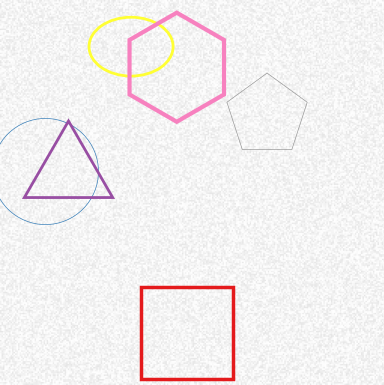[{"shape": "square", "thickness": 2.5, "radius": 0.6, "center": [0.487, 0.135]}, {"shape": "circle", "thickness": 0.5, "radius": 0.69, "center": [0.118, 0.554]}, {"shape": "triangle", "thickness": 2, "radius": 0.66, "center": [0.178, 0.553]}, {"shape": "oval", "thickness": 2, "radius": 0.55, "center": [0.34, 0.879]}, {"shape": "hexagon", "thickness": 3, "radius": 0.71, "center": [0.459, 0.825]}, {"shape": "pentagon", "thickness": 0.5, "radius": 0.55, "center": [0.694, 0.701]}]